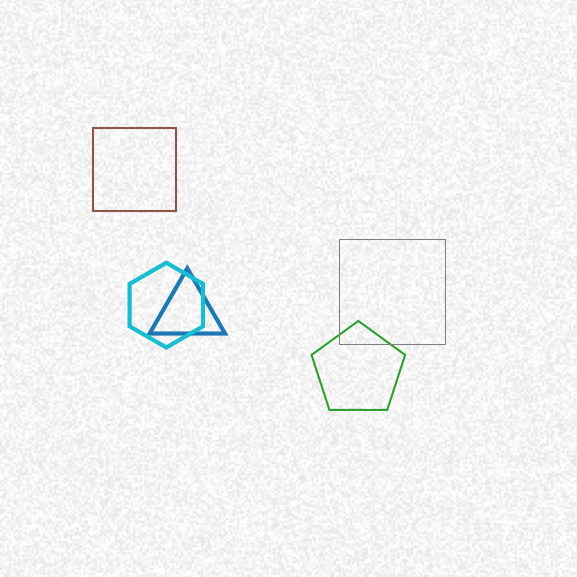[{"shape": "triangle", "thickness": 2, "radius": 0.38, "center": [0.324, 0.459]}, {"shape": "pentagon", "thickness": 1, "radius": 0.43, "center": [0.621, 0.358]}, {"shape": "square", "thickness": 1, "radius": 0.36, "center": [0.233, 0.706]}, {"shape": "square", "thickness": 0.5, "radius": 0.46, "center": [0.679, 0.494]}, {"shape": "hexagon", "thickness": 2, "radius": 0.37, "center": [0.288, 0.471]}]